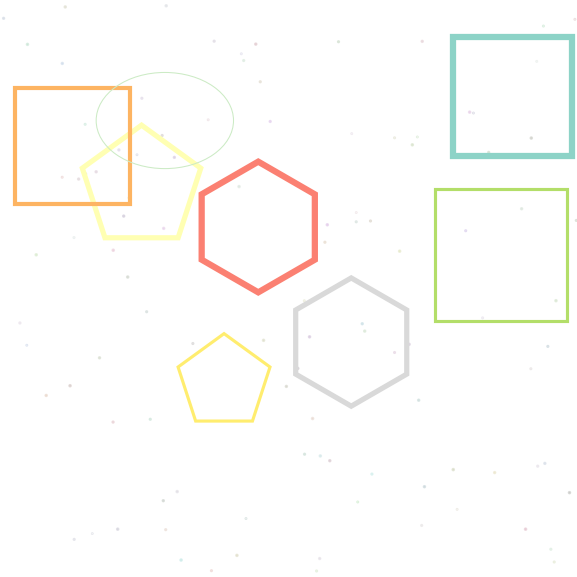[{"shape": "square", "thickness": 3, "radius": 0.52, "center": [0.887, 0.833]}, {"shape": "pentagon", "thickness": 2.5, "radius": 0.54, "center": [0.245, 0.675]}, {"shape": "hexagon", "thickness": 3, "radius": 0.57, "center": [0.447, 0.606]}, {"shape": "square", "thickness": 2, "radius": 0.5, "center": [0.125, 0.746]}, {"shape": "square", "thickness": 1.5, "radius": 0.57, "center": [0.867, 0.557]}, {"shape": "hexagon", "thickness": 2.5, "radius": 0.56, "center": [0.608, 0.407]}, {"shape": "oval", "thickness": 0.5, "radius": 0.59, "center": [0.285, 0.79]}, {"shape": "pentagon", "thickness": 1.5, "radius": 0.42, "center": [0.388, 0.338]}]